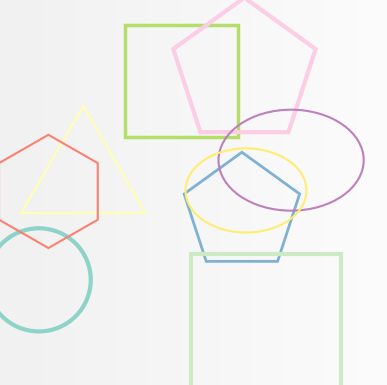[{"shape": "circle", "thickness": 3, "radius": 0.67, "center": [0.1, 0.273]}, {"shape": "triangle", "thickness": 1.5, "radius": 0.93, "center": [0.215, 0.539]}, {"shape": "hexagon", "thickness": 1.5, "radius": 0.74, "center": [0.125, 0.503]}, {"shape": "pentagon", "thickness": 2, "radius": 0.78, "center": [0.624, 0.448]}, {"shape": "square", "thickness": 2.5, "radius": 0.73, "center": [0.468, 0.789]}, {"shape": "pentagon", "thickness": 3, "radius": 0.97, "center": [0.631, 0.813]}, {"shape": "oval", "thickness": 1.5, "radius": 0.94, "center": [0.751, 0.584]}, {"shape": "square", "thickness": 3, "radius": 0.97, "center": [0.686, 0.148]}, {"shape": "oval", "thickness": 1.5, "radius": 0.78, "center": [0.635, 0.505]}]